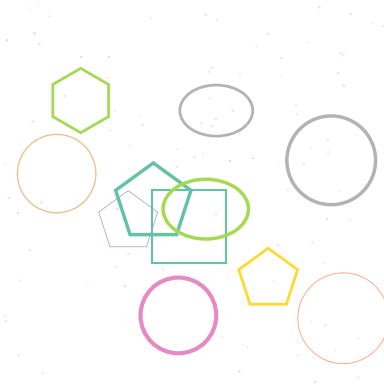[{"shape": "square", "thickness": 1.5, "radius": 0.48, "center": [0.491, 0.412]}, {"shape": "pentagon", "thickness": 2.5, "radius": 0.51, "center": [0.398, 0.474]}, {"shape": "circle", "thickness": 0.5, "radius": 0.59, "center": [0.892, 0.173]}, {"shape": "pentagon", "thickness": 0.5, "radius": 0.4, "center": [0.333, 0.424]}, {"shape": "circle", "thickness": 3, "radius": 0.49, "center": [0.463, 0.181]}, {"shape": "oval", "thickness": 2.5, "radius": 0.55, "center": [0.534, 0.457]}, {"shape": "hexagon", "thickness": 2, "radius": 0.42, "center": [0.21, 0.739]}, {"shape": "pentagon", "thickness": 2, "radius": 0.4, "center": [0.697, 0.275]}, {"shape": "circle", "thickness": 1, "radius": 0.51, "center": [0.147, 0.549]}, {"shape": "oval", "thickness": 2, "radius": 0.47, "center": [0.562, 0.713]}, {"shape": "circle", "thickness": 2.5, "radius": 0.58, "center": [0.86, 0.584]}]